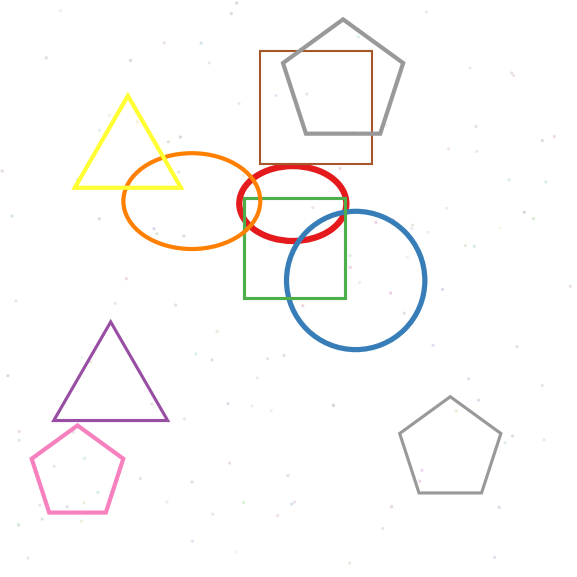[{"shape": "oval", "thickness": 3, "radius": 0.46, "center": [0.507, 0.647]}, {"shape": "circle", "thickness": 2.5, "radius": 0.6, "center": [0.616, 0.513]}, {"shape": "square", "thickness": 1.5, "radius": 0.43, "center": [0.51, 0.569]}, {"shape": "triangle", "thickness": 1.5, "radius": 0.57, "center": [0.192, 0.328]}, {"shape": "oval", "thickness": 2, "radius": 0.59, "center": [0.332, 0.651]}, {"shape": "triangle", "thickness": 2, "radius": 0.53, "center": [0.221, 0.727]}, {"shape": "square", "thickness": 1, "radius": 0.49, "center": [0.547, 0.813]}, {"shape": "pentagon", "thickness": 2, "radius": 0.42, "center": [0.134, 0.179]}, {"shape": "pentagon", "thickness": 1.5, "radius": 0.46, "center": [0.78, 0.22]}, {"shape": "pentagon", "thickness": 2, "radius": 0.55, "center": [0.594, 0.856]}]